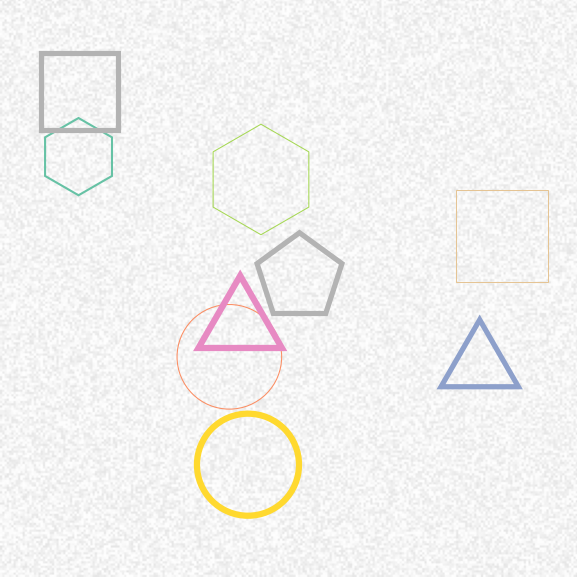[{"shape": "hexagon", "thickness": 1, "radius": 0.33, "center": [0.136, 0.728]}, {"shape": "circle", "thickness": 0.5, "radius": 0.45, "center": [0.397, 0.381]}, {"shape": "triangle", "thickness": 2.5, "radius": 0.39, "center": [0.831, 0.368]}, {"shape": "triangle", "thickness": 3, "radius": 0.42, "center": [0.416, 0.438]}, {"shape": "hexagon", "thickness": 0.5, "radius": 0.48, "center": [0.452, 0.688]}, {"shape": "circle", "thickness": 3, "radius": 0.44, "center": [0.429, 0.194]}, {"shape": "square", "thickness": 0.5, "radius": 0.4, "center": [0.869, 0.591]}, {"shape": "pentagon", "thickness": 2.5, "radius": 0.39, "center": [0.519, 0.519]}, {"shape": "square", "thickness": 2.5, "radius": 0.34, "center": [0.138, 0.84]}]